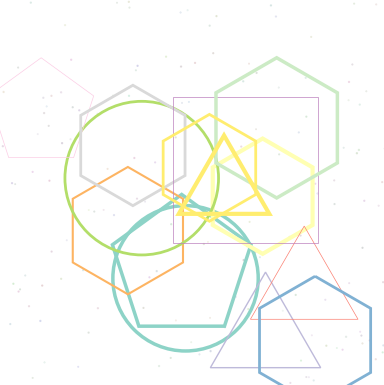[{"shape": "circle", "thickness": 2.5, "radius": 0.94, "center": [0.482, 0.277]}, {"shape": "pentagon", "thickness": 2.5, "radius": 0.95, "center": [0.472, 0.306]}, {"shape": "hexagon", "thickness": 3, "radius": 0.75, "center": [0.682, 0.49]}, {"shape": "triangle", "thickness": 1, "radius": 0.83, "center": [0.69, 0.128]}, {"shape": "triangle", "thickness": 0.5, "radius": 0.81, "center": [0.79, 0.251]}, {"shape": "hexagon", "thickness": 2, "radius": 0.83, "center": [0.818, 0.116]}, {"shape": "hexagon", "thickness": 1.5, "radius": 0.83, "center": [0.332, 0.401]}, {"shape": "circle", "thickness": 2, "radius": 1.0, "center": [0.368, 0.537]}, {"shape": "pentagon", "thickness": 0.5, "radius": 0.72, "center": [0.107, 0.707]}, {"shape": "hexagon", "thickness": 2, "radius": 0.78, "center": [0.345, 0.622]}, {"shape": "square", "thickness": 0.5, "radius": 0.94, "center": [0.638, 0.558]}, {"shape": "hexagon", "thickness": 2.5, "radius": 0.91, "center": [0.719, 0.668]}, {"shape": "hexagon", "thickness": 2, "radius": 0.69, "center": [0.544, 0.564]}, {"shape": "triangle", "thickness": 3, "radius": 0.68, "center": [0.582, 0.512]}]